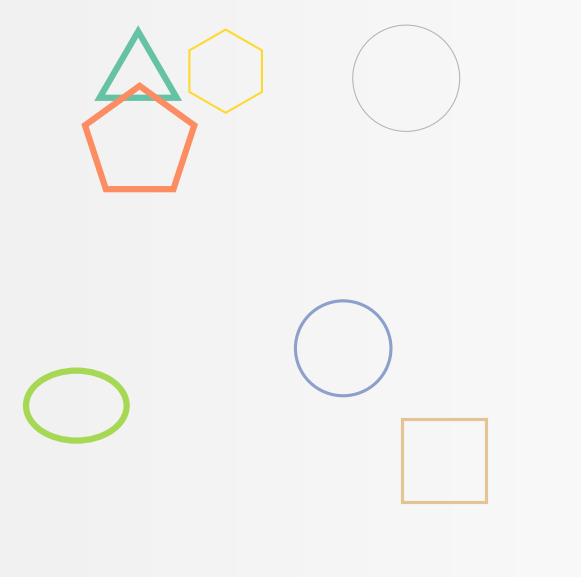[{"shape": "triangle", "thickness": 3, "radius": 0.38, "center": [0.238, 0.868]}, {"shape": "pentagon", "thickness": 3, "radius": 0.49, "center": [0.24, 0.752]}, {"shape": "circle", "thickness": 1.5, "radius": 0.41, "center": [0.59, 0.396]}, {"shape": "oval", "thickness": 3, "radius": 0.43, "center": [0.131, 0.297]}, {"shape": "hexagon", "thickness": 1, "radius": 0.36, "center": [0.388, 0.876]}, {"shape": "square", "thickness": 1.5, "radius": 0.36, "center": [0.763, 0.202]}, {"shape": "circle", "thickness": 0.5, "radius": 0.46, "center": [0.699, 0.864]}]